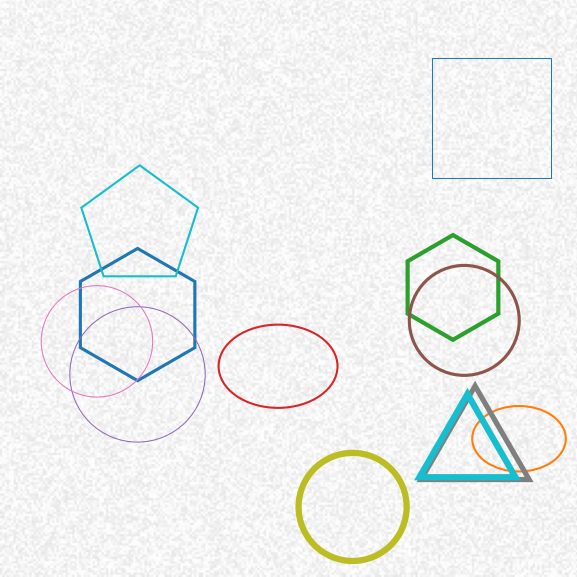[{"shape": "hexagon", "thickness": 1.5, "radius": 0.57, "center": [0.238, 0.454]}, {"shape": "square", "thickness": 0.5, "radius": 0.52, "center": [0.851, 0.795]}, {"shape": "oval", "thickness": 1, "radius": 0.41, "center": [0.899, 0.239]}, {"shape": "hexagon", "thickness": 2, "radius": 0.45, "center": [0.784, 0.501]}, {"shape": "oval", "thickness": 1, "radius": 0.51, "center": [0.481, 0.365]}, {"shape": "circle", "thickness": 0.5, "radius": 0.59, "center": [0.238, 0.351]}, {"shape": "circle", "thickness": 1.5, "radius": 0.48, "center": [0.804, 0.444]}, {"shape": "circle", "thickness": 0.5, "radius": 0.48, "center": [0.168, 0.408]}, {"shape": "triangle", "thickness": 2.5, "radius": 0.54, "center": [0.823, 0.223]}, {"shape": "circle", "thickness": 3, "radius": 0.47, "center": [0.611, 0.121]}, {"shape": "pentagon", "thickness": 1, "radius": 0.53, "center": [0.242, 0.607]}, {"shape": "triangle", "thickness": 3, "radius": 0.48, "center": [0.809, 0.221]}]